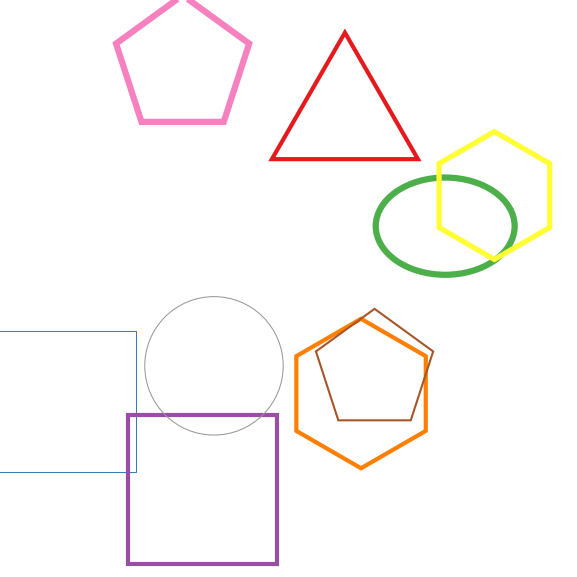[{"shape": "triangle", "thickness": 2, "radius": 0.73, "center": [0.597, 0.797]}, {"shape": "square", "thickness": 0.5, "radius": 0.61, "center": [0.113, 0.303]}, {"shape": "oval", "thickness": 3, "radius": 0.6, "center": [0.771, 0.608]}, {"shape": "square", "thickness": 2, "radius": 0.64, "center": [0.35, 0.151]}, {"shape": "hexagon", "thickness": 2, "radius": 0.65, "center": [0.625, 0.318]}, {"shape": "hexagon", "thickness": 2.5, "radius": 0.55, "center": [0.856, 0.661]}, {"shape": "pentagon", "thickness": 1, "radius": 0.53, "center": [0.649, 0.358]}, {"shape": "pentagon", "thickness": 3, "radius": 0.61, "center": [0.316, 0.886]}, {"shape": "circle", "thickness": 0.5, "radius": 0.6, "center": [0.371, 0.366]}]